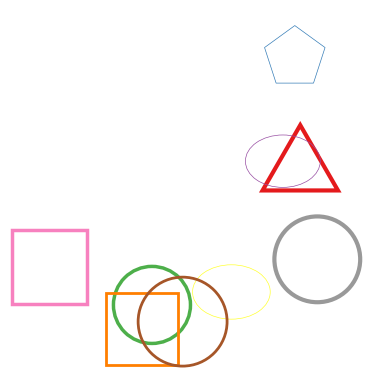[{"shape": "triangle", "thickness": 3, "radius": 0.57, "center": [0.78, 0.562]}, {"shape": "pentagon", "thickness": 0.5, "radius": 0.41, "center": [0.766, 0.851]}, {"shape": "circle", "thickness": 2.5, "radius": 0.5, "center": [0.395, 0.208]}, {"shape": "oval", "thickness": 0.5, "radius": 0.49, "center": [0.735, 0.581]}, {"shape": "square", "thickness": 2, "radius": 0.47, "center": [0.369, 0.145]}, {"shape": "oval", "thickness": 0.5, "radius": 0.5, "center": [0.601, 0.242]}, {"shape": "circle", "thickness": 2, "radius": 0.58, "center": [0.474, 0.165]}, {"shape": "square", "thickness": 2.5, "radius": 0.49, "center": [0.129, 0.307]}, {"shape": "circle", "thickness": 3, "radius": 0.56, "center": [0.824, 0.326]}]